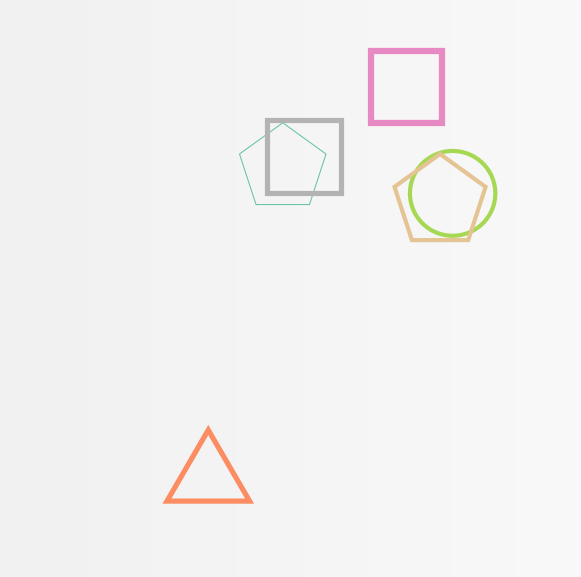[{"shape": "pentagon", "thickness": 0.5, "radius": 0.39, "center": [0.486, 0.708]}, {"shape": "triangle", "thickness": 2.5, "radius": 0.41, "center": [0.358, 0.172]}, {"shape": "square", "thickness": 3, "radius": 0.31, "center": [0.699, 0.848]}, {"shape": "circle", "thickness": 2, "radius": 0.37, "center": [0.779, 0.664]}, {"shape": "pentagon", "thickness": 2, "radius": 0.41, "center": [0.757, 0.65]}, {"shape": "square", "thickness": 2.5, "radius": 0.32, "center": [0.523, 0.728]}]